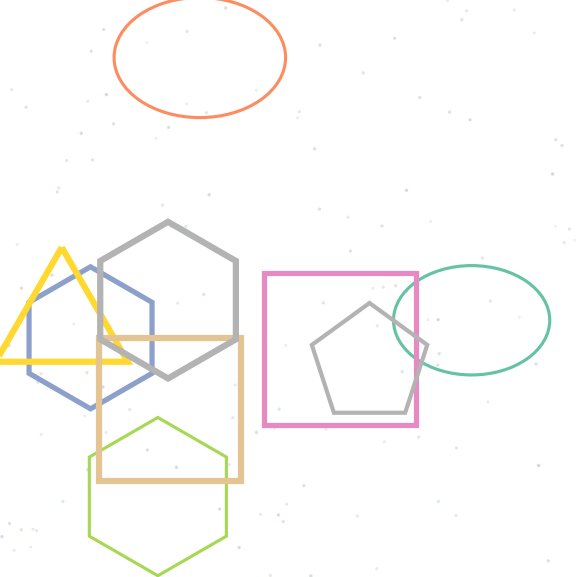[{"shape": "oval", "thickness": 1.5, "radius": 0.68, "center": [0.817, 0.445]}, {"shape": "oval", "thickness": 1.5, "radius": 0.74, "center": [0.346, 0.899]}, {"shape": "hexagon", "thickness": 2.5, "radius": 0.61, "center": [0.157, 0.414]}, {"shape": "square", "thickness": 2.5, "radius": 0.66, "center": [0.589, 0.395]}, {"shape": "hexagon", "thickness": 1.5, "radius": 0.68, "center": [0.273, 0.139]}, {"shape": "triangle", "thickness": 3, "radius": 0.66, "center": [0.107, 0.439]}, {"shape": "square", "thickness": 3, "radius": 0.62, "center": [0.295, 0.29]}, {"shape": "pentagon", "thickness": 2, "radius": 0.53, "center": [0.64, 0.369]}, {"shape": "hexagon", "thickness": 3, "radius": 0.68, "center": [0.291, 0.479]}]